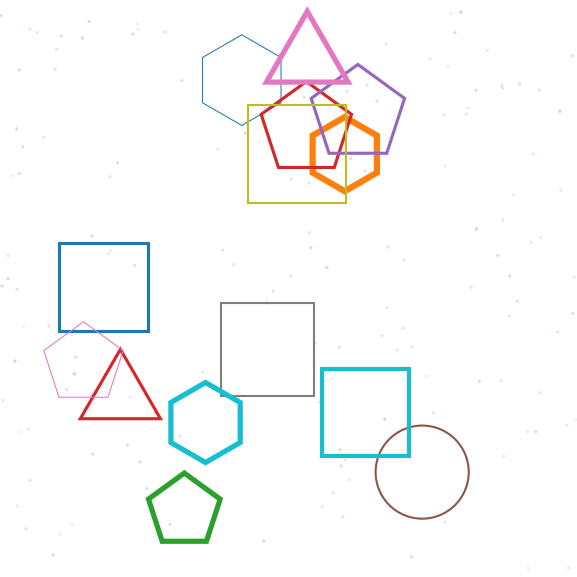[{"shape": "square", "thickness": 1.5, "radius": 0.38, "center": [0.179, 0.502]}, {"shape": "hexagon", "thickness": 0.5, "radius": 0.39, "center": [0.419, 0.86]}, {"shape": "hexagon", "thickness": 3, "radius": 0.32, "center": [0.597, 0.732]}, {"shape": "pentagon", "thickness": 2.5, "radius": 0.33, "center": [0.319, 0.115]}, {"shape": "triangle", "thickness": 1.5, "radius": 0.4, "center": [0.208, 0.314]}, {"shape": "pentagon", "thickness": 1.5, "radius": 0.41, "center": [0.531, 0.776]}, {"shape": "pentagon", "thickness": 1.5, "radius": 0.43, "center": [0.62, 0.803]}, {"shape": "circle", "thickness": 1, "radius": 0.4, "center": [0.731, 0.182]}, {"shape": "pentagon", "thickness": 0.5, "radius": 0.36, "center": [0.145, 0.37]}, {"shape": "triangle", "thickness": 2.5, "radius": 0.41, "center": [0.532, 0.898]}, {"shape": "square", "thickness": 1, "radius": 0.4, "center": [0.463, 0.394]}, {"shape": "square", "thickness": 1, "radius": 0.42, "center": [0.514, 0.733]}, {"shape": "square", "thickness": 2, "radius": 0.38, "center": [0.634, 0.284]}, {"shape": "hexagon", "thickness": 2.5, "radius": 0.35, "center": [0.356, 0.267]}]